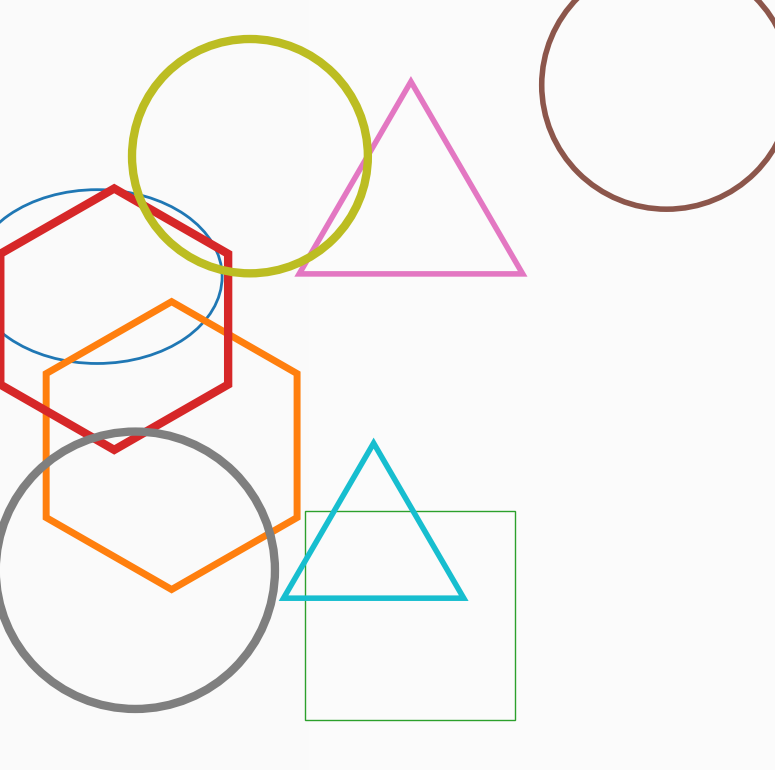[{"shape": "oval", "thickness": 1, "radius": 0.81, "center": [0.125, 0.641]}, {"shape": "hexagon", "thickness": 2.5, "radius": 0.93, "center": [0.221, 0.421]}, {"shape": "square", "thickness": 0.5, "radius": 0.68, "center": [0.529, 0.201]}, {"shape": "hexagon", "thickness": 3, "radius": 0.85, "center": [0.147, 0.585]}, {"shape": "circle", "thickness": 2, "radius": 0.81, "center": [0.86, 0.89]}, {"shape": "triangle", "thickness": 2, "radius": 0.83, "center": [0.53, 0.728]}, {"shape": "circle", "thickness": 3, "radius": 0.9, "center": [0.175, 0.259]}, {"shape": "circle", "thickness": 3, "radius": 0.76, "center": [0.323, 0.797]}, {"shape": "triangle", "thickness": 2, "radius": 0.67, "center": [0.482, 0.29]}]